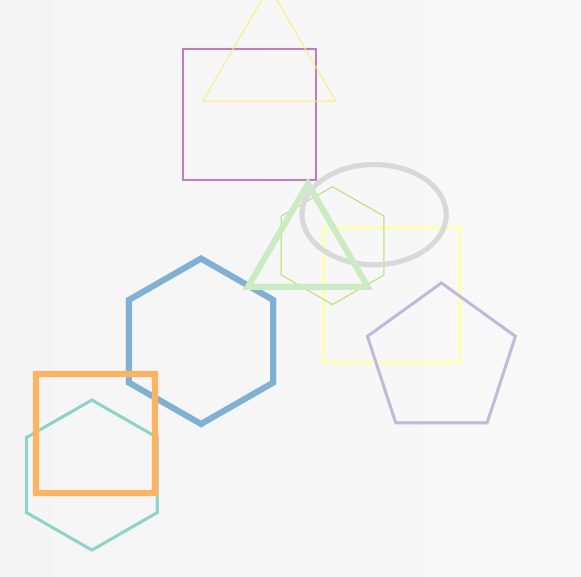[{"shape": "hexagon", "thickness": 1.5, "radius": 0.65, "center": [0.158, 0.177]}, {"shape": "square", "thickness": 1.5, "radius": 0.58, "center": [0.673, 0.49]}, {"shape": "pentagon", "thickness": 1.5, "radius": 0.67, "center": [0.759, 0.375]}, {"shape": "hexagon", "thickness": 3, "radius": 0.72, "center": [0.346, 0.408]}, {"shape": "square", "thickness": 3, "radius": 0.51, "center": [0.165, 0.248]}, {"shape": "hexagon", "thickness": 0.5, "radius": 0.51, "center": [0.572, 0.574]}, {"shape": "oval", "thickness": 2.5, "radius": 0.62, "center": [0.644, 0.627]}, {"shape": "square", "thickness": 1, "radius": 0.57, "center": [0.429, 0.801]}, {"shape": "triangle", "thickness": 3, "radius": 0.59, "center": [0.53, 0.562]}, {"shape": "triangle", "thickness": 0.5, "radius": 0.66, "center": [0.463, 0.89]}]